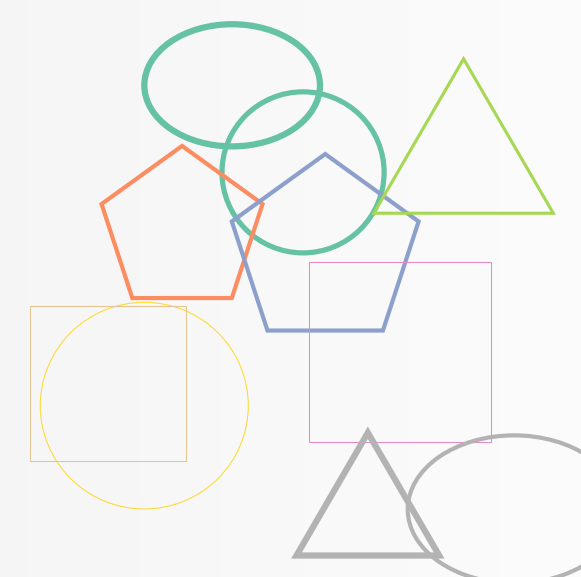[{"shape": "oval", "thickness": 3, "radius": 0.76, "center": [0.399, 0.851]}, {"shape": "circle", "thickness": 2.5, "radius": 0.7, "center": [0.521, 0.701]}, {"shape": "pentagon", "thickness": 2, "radius": 0.73, "center": [0.313, 0.601]}, {"shape": "pentagon", "thickness": 2, "radius": 0.84, "center": [0.56, 0.563]}, {"shape": "square", "thickness": 0.5, "radius": 0.78, "center": [0.689, 0.39]}, {"shape": "triangle", "thickness": 1.5, "radius": 0.89, "center": [0.798, 0.719]}, {"shape": "circle", "thickness": 0.5, "radius": 0.89, "center": [0.248, 0.297]}, {"shape": "square", "thickness": 0.5, "radius": 0.67, "center": [0.186, 0.335]}, {"shape": "triangle", "thickness": 3, "radius": 0.71, "center": [0.633, 0.108]}, {"shape": "oval", "thickness": 2, "radius": 0.92, "center": [0.884, 0.117]}]